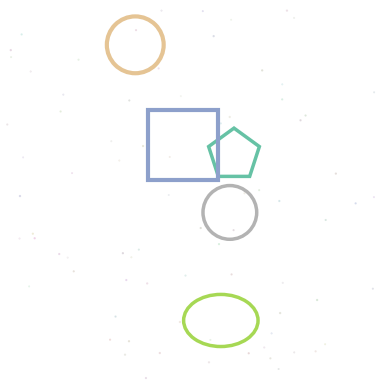[{"shape": "pentagon", "thickness": 2.5, "radius": 0.35, "center": [0.608, 0.598]}, {"shape": "square", "thickness": 3, "radius": 0.46, "center": [0.476, 0.623]}, {"shape": "oval", "thickness": 2.5, "radius": 0.48, "center": [0.574, 0.168]}, {"shape": "circle", "thickness": 3, "radius": 0.37, "center": [0.351, 0.884]}, {"shape": "circle", "thickness": 2.5, "radius": 0.35, "center": [0.597, 0.448]}]